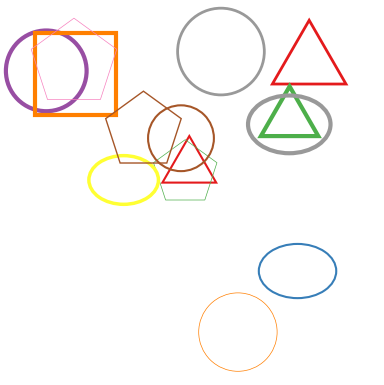[{"shape": "triangle", "thickness": 1.5, "radius": 0.4, "center": [0.492, 0.566]}, {"shape": "triangle", "thickness": 2, "radius": 0.55, "center": [0.803, 0.837]}, {"shape": "oval", "thickness": 1.5, "radius": 0.5, "center": [0.773, 0.296]}, {"shape": "triangle", "thickness": 3, "radius": 0.43, "center": [0.752, 0.69]}, {"shape": "pentagon", "thickness": 0.5, "radius": 0.43, "center": [0.481, 0.551]}, {"shape": "circle", "thickness": 3, "radius": 0.52, "center": [0.12, 0.816]}, {"shape": "circle", "thickness": 0.5, "radius": 0.51, "center": [0.618, 0.137]}, {"shape": "square", "thickness": 3, "radius": 0.53, "center": [0.196, 0.808]}, {"shape": "oval", "thickness": 2.5, "radius": 0.45, "center": [0.321, 0.533]}, {"shape": "circle", "thickness": 1.5, "radius": 0.43, "center": [0.47, 0.641]}, {"shape": "pentagon", "thickness": 1, "radius": 0.52, "center": [0.373, 0.66]}, {"shape": "pentagon", "thickness": 0.5, "radius": 0.58, "center": [0.192, 0.836]}, {"shape": "oval", "thickness": 3, "radius": 0.54, "center": [0.751, 0.677]}, {"shape": "circle", "thickness": 2, "radius": 0.56, "center": [0.574, 0.866]}]